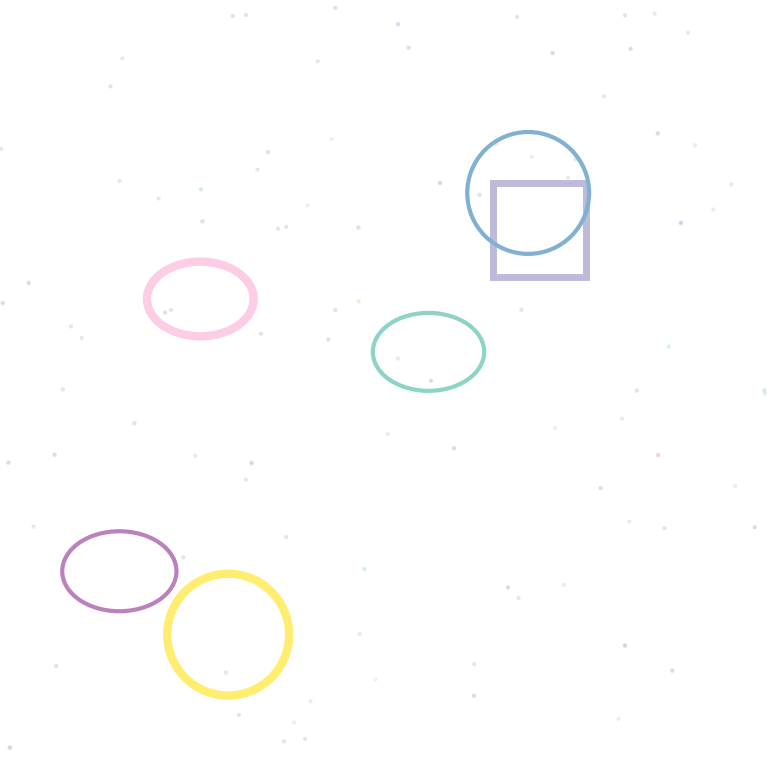[{"shape": "oval", "thickness": 1.5, "radius": 0.36, "center": [0.556, 0.543]}, {"shape": "square", "thickness": 2.5, "radius": 0.3, "center": [0.701, 0.702]}, {"shape": "circle", "thickness": 1.5, "radius": 0.4, "center": [0.686, 0.749]}, {"shape": "oval", "thickness": 3, "radius": 0.35, "center": [0.26, 0.612]}, {"shape": "oval", "thickness": 1.5, "radius": 0.37, "center": [0.155, 0.258]}, {"shape": "circle", "thickness": 3, "radius": 0.4, "center": [0.296, 0.176]}]